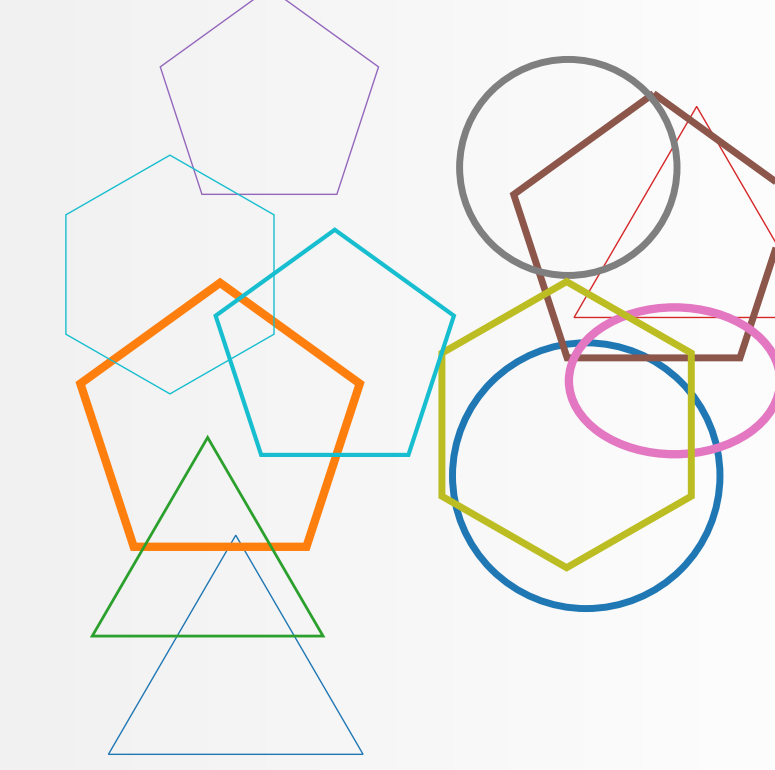[{"shape": "circle", "thickness": 2.5, "radius": 0.86, "center": [0.756, 0.382]}, {"shape": "triangle", "thickness": 0.5, "radius": 0.95, "center": [0.304, 0.115]}, {"shape": "pentagon", "thickness": 3, "radius": 0.95, "center": [0.284, 0.443]}, {"shape": "triangle", "thickness": 1, "radius": 0.86, "center": [0.268, 0.26]}, {"shape": "triangle", "thickness": 0.5, "radius": 0.91, "center": [0.899, 0.679]}, {"shape": "pentagon", "thickness": 0.5, "radius": 0.74, "center": [0.348, 0.867]}, {"shape": "pentagon", "thickness": 2.5, "radius": 0.95, "center": [0.843, 0.689]}, {"shape": "oval", "thickness": 3, "radius": 0.68, "center": [0.87, 0.505]}, {"shape": "circle", "thickness": 2.5, "radius": 0.7, "center": [0.733, 0.783]}, {"shape": "hexagon", "thickness": 2.5, "radius": 0.93, "center": [0.731, 0.448]}, {"shape": "pentagon", "thickness": 1.5, "radius": 0.81, "center": [0.432, 0.54]}, {"shape": "hexagon", "thickness": 0.5, "radius": 0.78, "center": [0.219, 0.643]}]